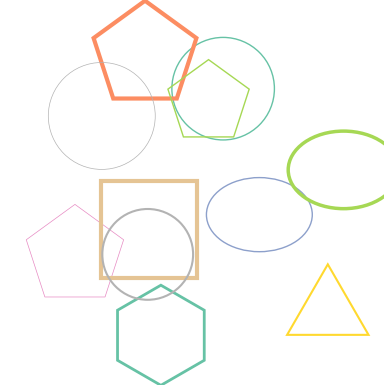[{"shape": "circle", "thickness": 1, "radius": 0.67, "center": [0.58, 0.77]}, {"shape": "hexagon", "thickness": 2, "radius": 0.65, "center": [0.418, 0.129]}, {"shape": "pentagon", "thickness": 3, "radius": 0.7, "center": [0.377, 0.858]}, {"shape": "oval", "thickness": 1, "radius": 0.69, "center": [0.674, 0.442]}, {"shape": "pentagon", "thickness": 0.5, "radius": 0.66, "center": [0.195, 0.336]}, {"shape": "oval", "thickness": 2.5, "radius": 0.72, "center": [0.892, 0.559]}, {"shape": "pentagon", "thickness": 1, "radius": 0.55, "center": [0.542, 0.734]}, {"shape": "triangle", "thickness": 1.5, "radius": 0.61, "center": [0.851, 0.191]}, {"shape": "square", "thickness": 3, "radius": 0.63, "center": [0.387, 0.404]}, {"shape": "circle", "thickness": 1.5, "radius": 0.59, "center": [0.384, 0.339]}, {"shape": "circle", "thickness": 0.5, "radius": 0.69, "center": [0.264, 0.699]}]